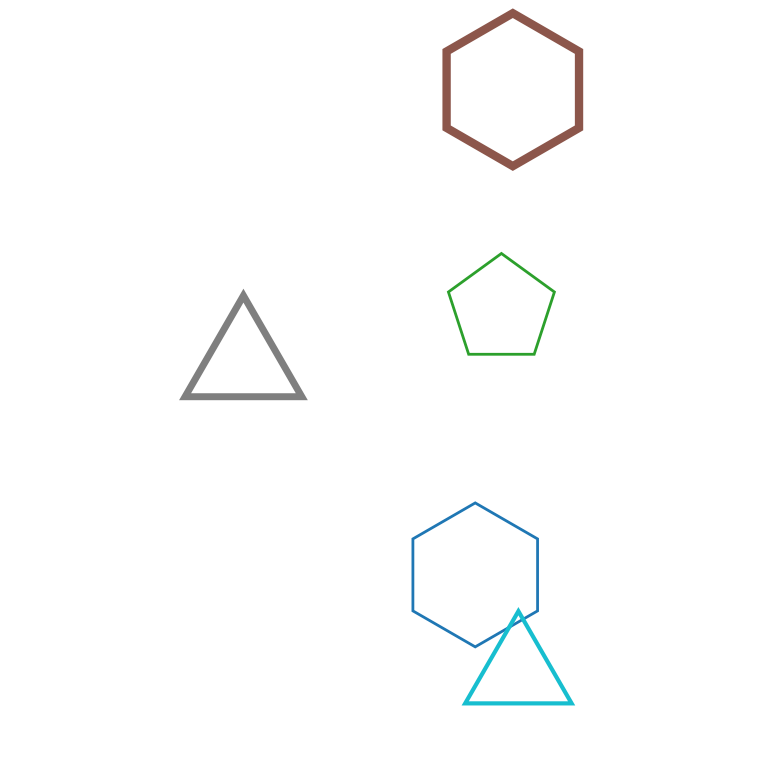[{"shape": "hexagon", "thickness": 1, "radius": 0.47, "center": [0.617, 0.253]}, {"shape": "pentagon", "thickness": 1, "radius": 0.36, "center": [0.651, 0.598]}, {"shape": "hexagon", "thickness": 3, "radius": 0.5, "center": [0.666, 0.884]}, {"shape": "triangle", "thickness": 2.5, "radius": 0.44, "center": [0.316, 0.529]}, {"shape": "triangle", "thickness": 1.5, "radius": 0.4, "center": [0.673, 0.126]}]